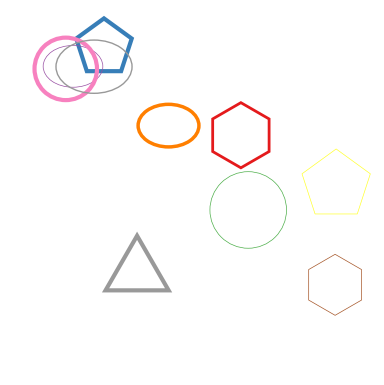[{"shape": "hexagon", "thickness": 2, "radius": 0.42, "center": [0.626, 0.649]}, {"shape": "pentagon", "thickness": 3, "radius": 0.38, "center": [0.27, 0.876]}, {"shape": "circle", "thickness": 0.5, "radius": 0.5, "center": [0.645, 0.455]}, {"shape": "oval", "thickness": 0.5, "radius": 0.39, "center": [0.19, 0.828]}, {"shape": "oval", "thickness": 2.5, "radius": 0.39, "center": [0.438, 0.674]}, {"shape": "pentagon", "thickness": 0.5, "radius": 0.47, "center": [0.873, 0.52]}, {"shape": "hexagon", "thickness": 0.5, "radius": 0.4, "center": [0.87, 0.26]}, {"shape": "circle", "thickness": 3, "radius": 0.41, "center": [0.171, 0.821]}, {"shape": "oval", "thickness": 1, "radius": 0.49, "center": [0.244, 0.827]}, {"shape": "triangle", "thickness": 3, "radius": 0.47, "center": [0.356, 0.293]}]